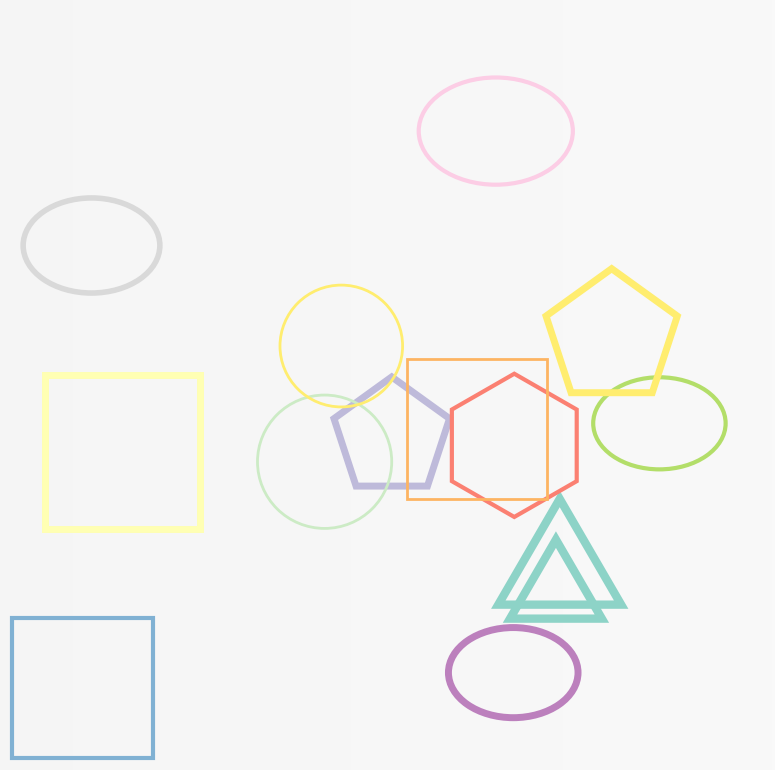[{"shape": "triangle", "thickness": 3, "radius": 0.34, "center": [0.717, 0.231]}, {"shape": "triangle", "thickness": 3, "radius": 0.46, "center": [0.722, 0.261]}, {"shape": "square", "thickness": 2.5, "radius": 0.5, "center": [0.158, 0.414]}, {"shape": "pentagon", "thickness": 2.5, "radius": 0.39, "center": [0.505, 0.432]}, {"shape": "hexagon", "thickness": 1.5, "radius": 0.47, "center": [0.664, 0.422]}, {"shape": "square", "thickness": 1.5, "radius": 0.45, "center": [0.107, 0.107]}, {"shape": "square", "thickness": 1, "radius": 0.45, "center": [0.616, 0.443]}, {"shape": "oval", "thickness": 1.5, "radius": 0.43, "center": [0.851, 0.45]}, {"shape": "oval", "thickness": 1.5, "radius": 0.5, "center": [0.64, 0.83]}, {"shape": "oval", "thickness": 2, "radius": 0.44, "center": [0.118, 0.681]}, {"shape": "oval", "thickness": 2.5, "radius": 0.42, "center": [0.662, 0.126]}, {"shape": "circle", "thickness": 1, "radius": 0.43, "center": [0.419, 0.4]}, {"shape": "pentagon", "thickness": 2.5, "radius": 0.45, "center": [0.789, 0.562]}, {"shape": "circle", "thickness": 1, "radius": 0.4, "center": [0.44, 0.551]}]